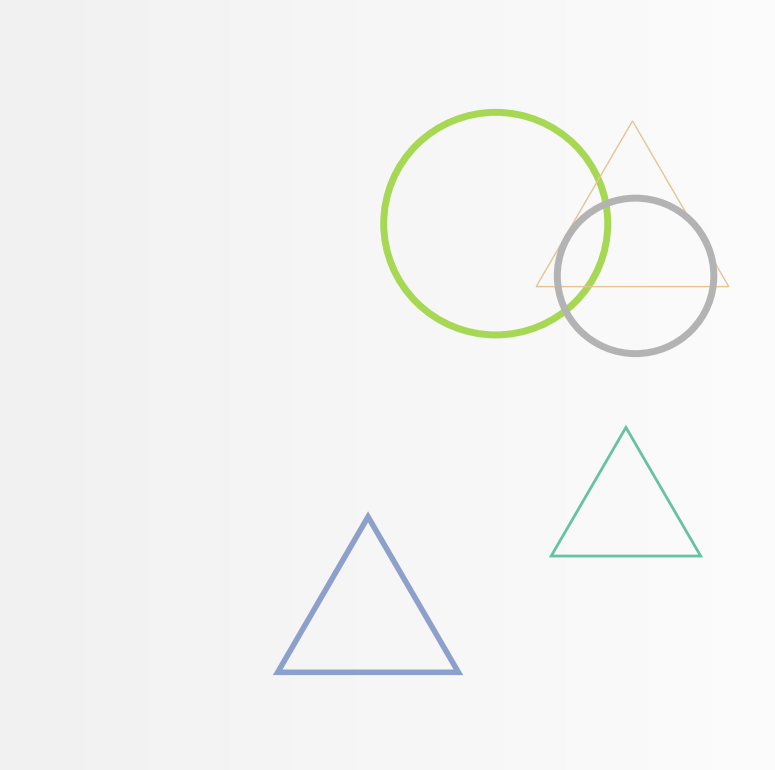[{"shape": "triangle", "thickness": 1, "radius": 0.56, "center": [0.808, 0.334]}, {"shape": "triangle", "thickness": 2, "radius": 0.67, "center": [0.475, 0.194]}, {"shape": "circle", "thickness": 2.5, "radius": 0.72, "center": [0.64, 0.71]}, {"shape": "triangle", "thickness": 0.5, "radius": 0.72, "center": [0.816, 0.699]}, {"shape": "circle", "thickness": 2.5, "radius": 0.5, "center": [0.82, 0.642]}]